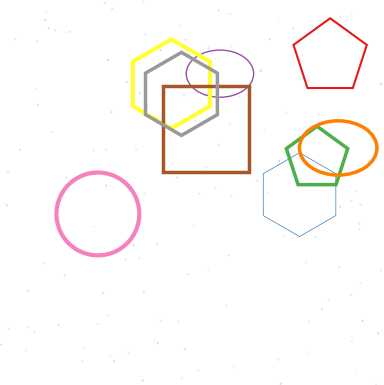[{"shape": "pentagon", "thickness": 1.5, "radius": 0.5, "center": [0.858, 0.852]}, {"shape": "hexagon", "thickness": 0.5, "radius": 0.54, "center": [0.778, 0.494]}, {"shape": "pentagon", "thickness": 2.5, "radius": 0.42, "center": [0.823, 0.588]}, {"shape": "oval", "thickness": 1, "radius": 0.44, "center": [0.571, 0.809]}, {"shape": "oval", "thickness": 2.5, "radius": 0.5, "center": [0.878, 0.616]}, {"shape": "hexagon", "thickness": 3, "radius": 0.58, "center": [0.445, 0.782]}, {"shape": "square", "thickness": 2.5, "radius": 0.56, "center": [0.534, 0.666]}, {"shape": "circle", "thickness": 3, "radius": 0.54, "center": [0.254, 0.444]}, {"shape": "hexagon", "thickness": 2.5, "radius": 0.54, "center": [0.471, 0.756]}]